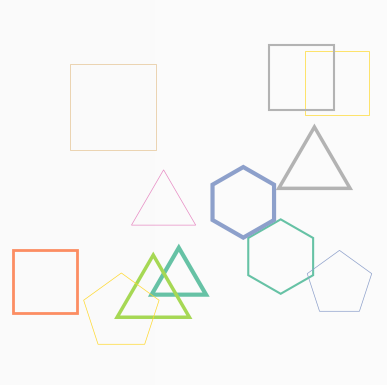[{"shape": "triangle", "thickness": 3, "radius": 0.41, "center": [0.461, 0.275]}, {"shape": "hexagon", "thickness": 1.5, "radius": 0.48, "center": [0.724, 0.334]}, {"shape": "square", "thickness": 2, "radius": 0.41, "center": [0.116, 0.269]}, {"shape": "pentagon", "thickness": 0.5, "radius": 0.44, "center": [0.876, 0.262]}, {"shape": "hexagon", "thickness": 3, "radius": 0.46, "center": [0.628, 0.474]}, {"shape": "triangle", "thickness": 0.5, "radius": 0.48, "center": [0.422, 0.463]}, {"shape": "triangle", "thickness": 2.5, "radius": 0.54, "center": [0.395, 0.23]}, {"shape": "pentagon", "thickness": 0.5, "radius": 0.51, "center": [0.313, 0.189]}, {"shape": "square", "thickness": 0.5, "radius": 0.41, "center": [0.87, 0.784]}, {"shape": "square", "thickness": 0.5, "radius": 0.55, "center": [0.291, 0.722]}, {"shape": "square", "thickness": 1.5, "radius": 0.42, "center": [0.777, 0.799]}, {"shape": "triangle", "thickness": 2.5, "radius": 0.53, "center": [0.811, 0.564]}]